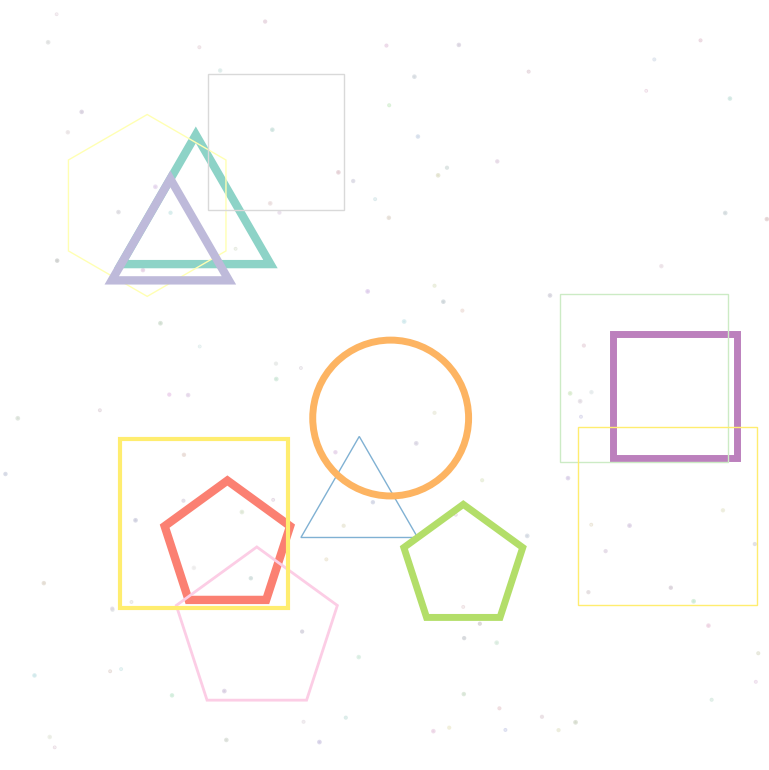[{"shape": "triangle", "thickness": 3, "radius": 0.56, "center": [0.254, 0.713]}, {"shape": "hexagon", "thickness": 0.5, "radius": 0.59, "center": [0.191, 0.733]}, {"shape": "triangle", "thickness": 3, "radius": 0.44, "center": [0.221, 0.68]}, {"shape": "pentagon", "thickness": 3, "radius": 0.43, "center": [0.295, 0.29]}, {"shape": "triangle", "thickness": 0.5, "radius": 0.44, "center": [0.467, 0.346]}, {"shape": "circle", "thickness": 2.5, "radius": 0.51, "center": [0.507, 0.457]}, {"shape": "pentagon", "thickness": 2.5, "radius": 0.41, "center": [0.602, 0.264]}, {"shape": "pentagon", "thickness": 1, "radius": 0.55, "center": [0.334, 0.18]}, {"shape": "square", "thickness": 0.5, "radius": 0.44, "center": [0.358, 0.816]}, {"shape": "square", "thickness": 2.5, "radius": 0.4, "center": [0.876, 0.485]}, {"shape": "square", "thickness": 0.5, "radius": 0.55, "center": [0.837, 0.509]}, {"shape": "square", "thickness": 0.5, "radius": 0.58, "center": [0.867, 0.33]}, {"shape": "square", "thickness": 1.5, "radius": 0.55, "center": [0.265, 0.32]}]